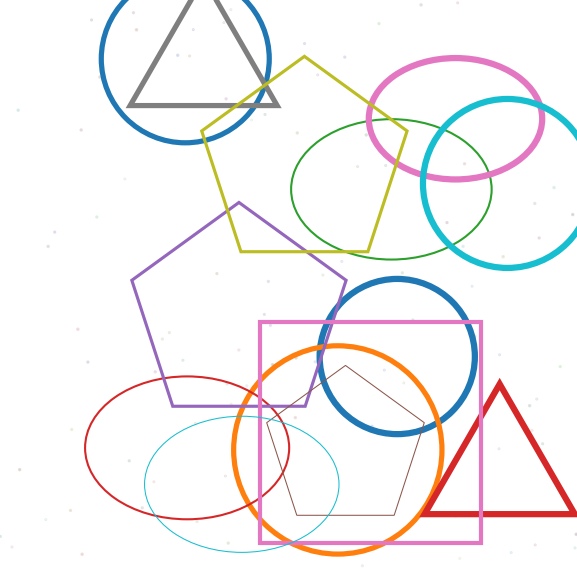[{"shape": "circle", "thickness": 2.5, "radius": 0.73, "center": [0.321, 0.897]}, {"shape": "circle", "thickness": 3, "radius": 0.67, "center": [0.688, 0.382]}, {"shape": "circle", "thickness": 2.5, "radius": 0.9, "center": [0.585, 0.22]}, {"shape": "oval", "thickness": 1, "radius": 0.87, "center": [0.678, 0.671]}, {"shape": "oval", "thickness": 1, "radius": 0.88, "center": [0.324, 0.224]}, {"shape": "triangle", "thickness": 3, "radius": 0.75, "center": [0.865, 0.184]}, {"shape": "pentagon", "thickness": 1.5, "radius": 0.98, "center": [0.414, 0.453]}, {"shape": "pentagon", "thickness": 0.5, "radius": 0.72, "center": [0.598, 0.223]}, {"shape": "oval", "thickness": 3, "radius": 0.75, "center": [0.789, 0.793]}, {"shape": "square", "thickness": 2, "radius": 0.96, "center": [0.641, 0.25]}, {"shape": "triangle", "thickness": 2.5, "radius": 0.73, "center": [0.353, 0.89]}, {"shape": "pentagon", "thickness": 1.5, "radius": 0.93, "center": [0.527, 0.715]}, {"shape": "circle", "thickness": 3, "radius": 0.73, "center": [0.879, 0.681]}, {"shape": "oval", "thickness": 0.5, "radius": 0.84, "center": [0.419, 0.161]}]